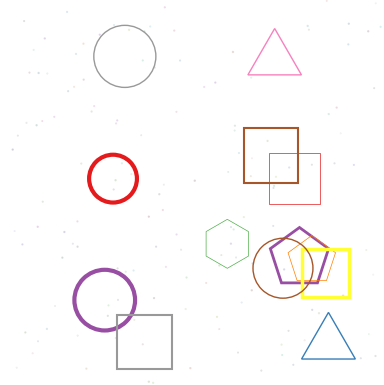[{"shape": "square", "thickness": 0.5, "radius": 0.33, "center": [0.764, 0.536]}, {"shape": "circle", "thickness": 3, "radius": 0.31, "center": [0.294, 0.536]}, {"shape": "triangle", "thickness": 1, "radius": 0.4, "center": [0.853, 0.108]}, {"shape": "hexagon", "thickness": 0.5, "radius": 0.32, "center": [0.59, 0.367]}, {"shape": "circle", "thickness": 3, "radius": 0.39, "center": [0.272, 0.22]}, {"shape": "pentagon", "thickness": 2, "radius": 0.4, "center": [0.778, 0.33]}, {"shape": "pentagon", "thickness": 0.5, "radius": 0.32, "center": [0.81, 0.324]}, {"shape": "square", "thickness": 2.5, "radius": 0.31, "center": [0.845, 0.291]}, {"shape": "square", "thickness": 1.5, "radius": 0.36, "center": [0.704, 0.596]}, {"shape": "circle", "thickness": 1, "radius": 0.39, "center": [0.735, 0.303]}, {"shape": "triangle", "thickness": 1, "radius": 0.4, "center": [0.713, 0.846]}, {"shape": "circle", "thickness": 1, "radius": 0.4, "center": [0.324, 0.854]}, {"shape": "square", "thickness": 1.5, "radius": 0.35, "center": [0.375, 0.112]}]